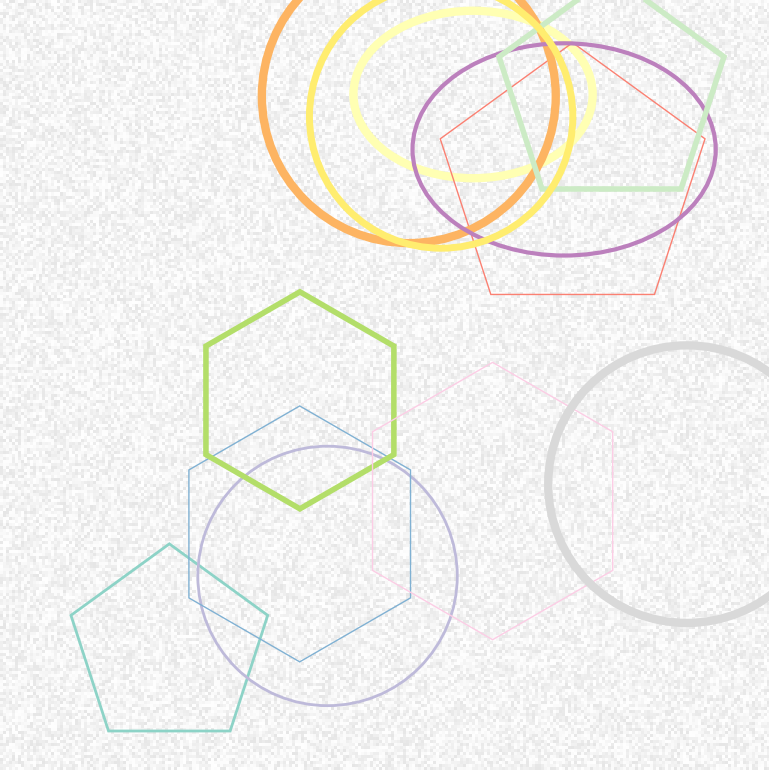[{"shape": "pentagon", "thickness": 1, "radius": 0.67, "center": [0.22, 0.159]}, {"shape": "oval", "thickness": 3, "radius": 0.78, "center": [0.614, 0.877]}, {"shape": "circle", "thickness": 1, "radius": 0.84, "center": [0.425, 0.252]}, {"shape": "pentagon", "thickness": 0.5, "radius": 0.9, "center": [0.744, 0.764]}, {"shape": "hexagon", "thickness": 0.5, "radius": 0.83, "center": [0.389, 0.307]}, {"shape": "circle", "thickness": 3, "radius": 0.95, "center": [0.531, 0.875]}, {"shape": "hexagon", "thickness": 2, "radius": 0.7, "center": [0.389, 0.48]}, {"shape": "hexagon", "thickness": 0.5, "radius": 0.9, "center": [0.64, 0.349]}, {"shape": "circle", "thickness": 3, "radius": 0.9, "center": [0.892, 0.371]}, {"shape": "oval", "thickness": 1.5, "radius": 0.98, "center": [0.733, 0.806]}, {"shape": "pentagon", "thickness": 2, "radius": 0.77, "center": [0.794, 0.879]}, {"shape": "circle", "thickness": 2.5, "radius": 0.86, "center": [0.573, 0.849]}]